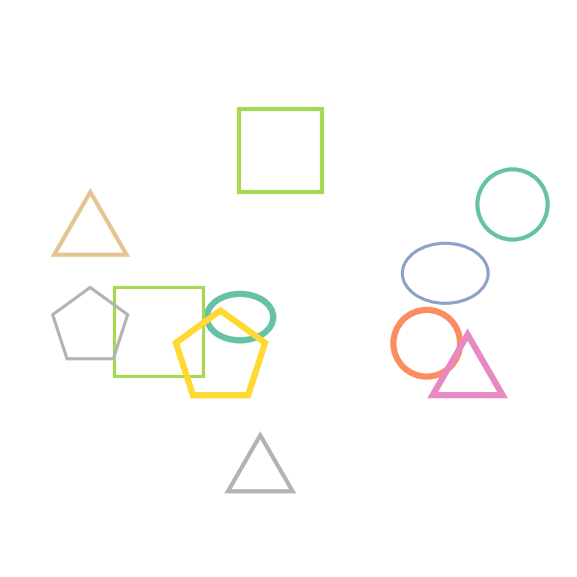[{"shape": "circle", "thickness": 2, "radius": 0.3, "center": [0.888, 0.645]}, {"shape": "oval", "thickness": 3, "radius": 0.29, "center": [0.416, 0.45]}, {"shape": "circle", "thickness": 3, "radius": 0.29, "center": [0.739, 0.405]}, {"shape": "oval", "thickness": 1.5, "radius": 0.37, "center": [0.771, 0.526]}, {"shape": "triangle", "thickness": 3, "radius": 0.35, "center": [0.81, 0.35]}, {"shape": "square", "thickness": 2, "radius": 0.36, "center": [0.485, 0.739]}, {"shape": "square", "thickness": 1.5, "radius": 0.39, "center": [0.274, 0.425]}, {"shape": "pentagon", "thickness": 3, "radius": 0.41, "center": [0.382, 0.38]}, {"shape": "triangle", "thickness": 2, "radius": 0.36, "center": [0.156, 0.594]}, {"shape": "pentagon", "thickness": 1.5, "radius": 0.34, "center": [0.156, 0.433]}, {"shape": "triangle", "thickness": 2, "radius": 0.32, "center": [0.451, 0.181]}]